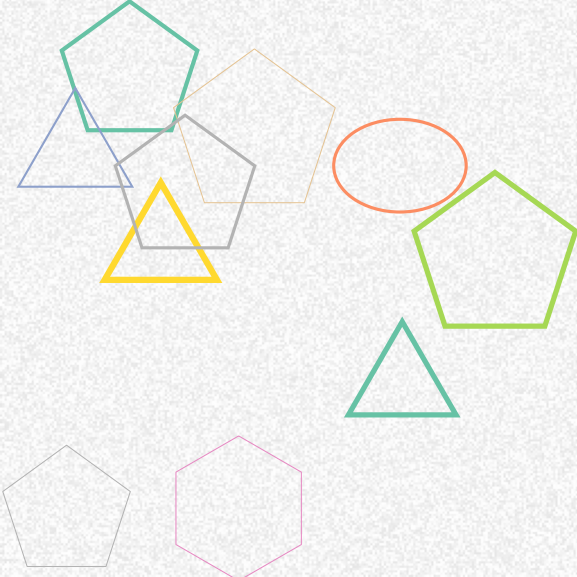[{"shape": "pentagon", "thickness": 2, "radius": 0.62, "center": [0.224, 0.873]}, {"shape": "triangle", "thickness": 2.5, "radius": 0.54, "center": [0.697, 0.335]}, {"shape": "oval", "thickness": 1.5, "radius": 0.57, "center": [0.693, 0.712]}, {"shape": "triangle", "thickness": 1, "radius": 0.57, "center": [0.13, 0.733]}, {"shape": "hexagon", "thickness": 0.5, "radius": 0.63, "center": [0.413, 0.119]}, {"shape": "pentagon", "thickness": 2.5, "radius": 0.74, "center": [0.857, 0.553]}, {"shape": "triangle", "thickness": 3, "radius": 0.56, "center": [0.278, 0.571]}, {"shape": "pentagon", "thickness": 0.5, "radius": 0.74, "center": [0.44, 0.767]}, {"shape": "pentagon", "thickness": 0.5, "radius": 0.58, "center": [0.115, 0.112]}, {"shape": "pentagon", "thickness": 1.5, "radius": 0.63, "center": [0.32, 0.673]}]